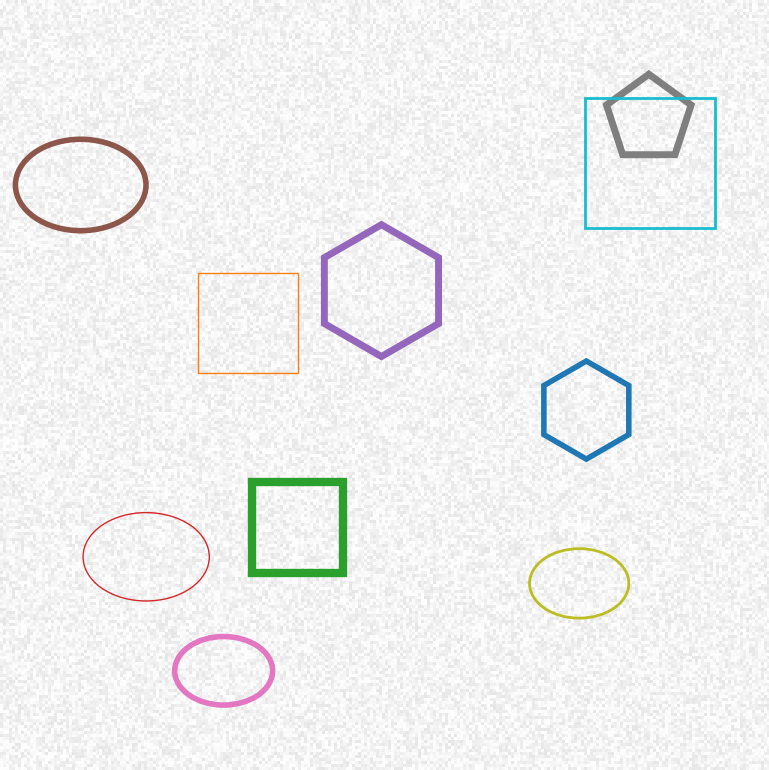[{"shape": "hexagon", "thickness": 2, "radius": 0.32, "center": [0.761, 0.467]}, {"shape": "square", "thickness": 0.5, "radius": 0.33, "center": [0.322, 0.581]}, {"shape": "square", "thickness": 3, "radius": 0.29, "center": [0.387, 0.315]}, {"shape": "oval", "thickness": 0.5, "radius": 0.41, "center": [0.19, 0.277]}, {"shape": "hexagon", "thickness": 2.5, "radius": 0.43, "center": [0.495, 0.623]}, {"shape": "oval", "thickness": 2, "radius": 0.42, "center": [0.105, 0.76]}, {"shape": "oval", "thickness": 2, "radius": 0.32, "center": [0.29, 0.129]}, {"shape": "pentagon", "thickness": 2.5, "radius": 0.29, "center": [0.843, 0.846]}, {"shape": "oval", "thickness": 1, "radius": 0.32, "center": [0.752, 0.242]}, {"shape": "square", "thickness": 1, "radius": 0.42, "center": [0.844, 0.789]}]